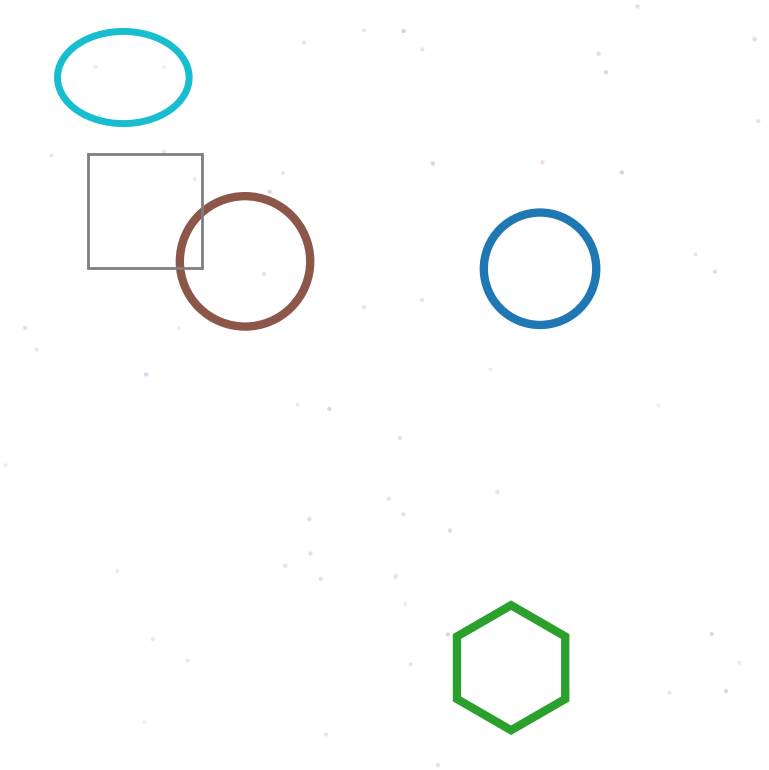[{"shape": "circle", "thickness": 3, "radius": 0.37, "center": [0.701, 0.651]}, {"shape": "hexagon", "thickness": 3, "radius": 0.41, "center": [0.664, 0.133]}, {"shape": "circle", "thickness": 3, "radius": 0.42, "center": [0.318, 0.661]}, {"shape": "square", "thickness": 1, "radius": 0.37, "center": [0.188, 0.727]}, {"shape": "oval", "thickness": 2.5, "radius": 0.43, "center": [0.16, 0.899]}]